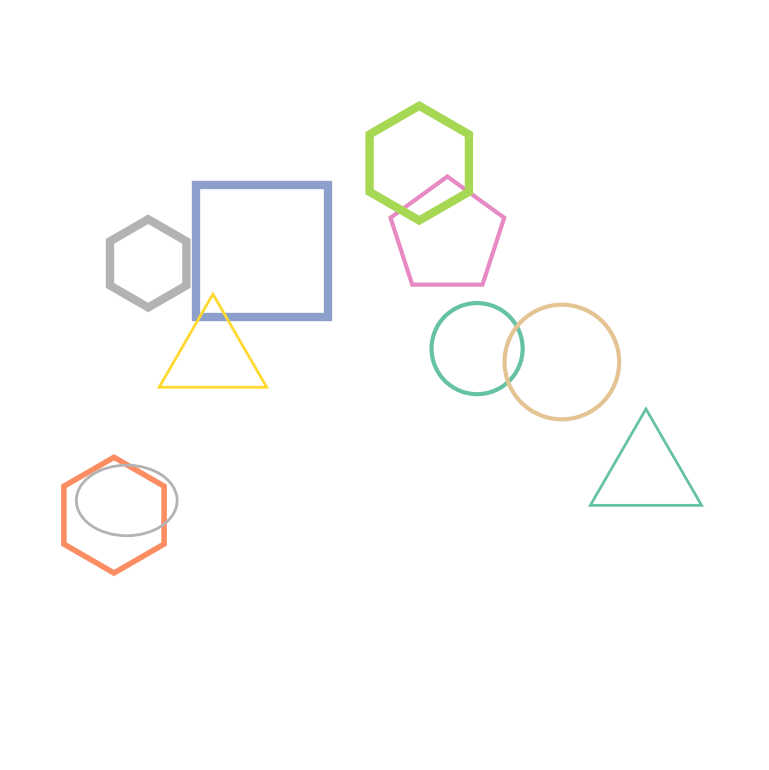[{"shape": "triangle", "thickness": 1, "radius": 0.42, "center": [0.839, 0.385]}, {"shape": "circle", "thickness": 1.5, "radius": 0.3, "center": [0.62, 0.547]}, {"shape": "hexagon", "thickness": 2, "radius": 0.38, "center": [0.148, 0.331]}, {"shape": "square", "thickness": 3, "radius": 0.43, "center": [0.34, 0.674]}, {"shape": "pentagon", "thickness": 1.5, "radius": 0.39, "center": [0.581, 0.693]}, {"shape": "hexagon", "thickness": 3, "radius": 0.37, "center": [0.544, 0.788]}, {"shape": "triangle", "thickness": 1, "radius": 0.4, "center": [0.277, 0.537]}, {"shape": "circle", "thickness": 1.5, "radius": 0.37, "center": [0.73, 0.53]}, {"shape": "oval", "thickness": 1, "radius": 0.33, "center": [0.165, 0.35]}, {"shape": "hexagon", "thickness": 3, "radius": 0.29, "center": [0.192, 0.658]}]